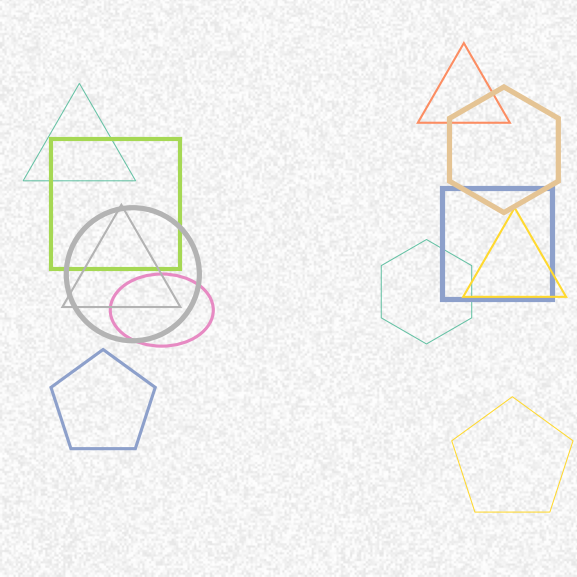[{"shape": "hexagon", "thickness": 0.5, "radius": 0.45, "center": [0.739, 0.494]}, {"shape": "triangle", "thickness": 0.5, "radius": 0.56, "center": [0.137, 0.742]}, {"shape": "triangle", "thickness": 1, "radius": 0.46, "center": [0.803, 0.833]}, {"shape": "square", "thickness": 2.5, "radius": 0.48, "center": [0.86, 0.577]}, {"shape": "pentagon", "thickness": 1.5, "radius": 0.47, "center": [0.179, 0.299]}, {"shape": "oval", "thickness": 1.5, "radius": 0.45, "center": [0.28, 0.462]}, {"shape": "square", "thickness": 2, "radius": 0.56, "center": [0.2, 0.646]}, {"shape": "triangle", "thickness": 1, "radius": 0.51, "center": [0.891, 0.537]}, {"shape": "pentagon", "thickness": 0.5, "radius": 0.55, "center": [0.887, 0.202]}, {"shape": "hexagon", "thickness": 2.5, "radius": 0.54, "center": [0.873, 0.74]}, {"shape": "triangle", "thickness": 1, "radius": 0.59, "center": [0.21, 0.526]}, {"shape": "circle", "thickness": 2.5, "radius": 0.58, "center": [0.23, 0.524]}]